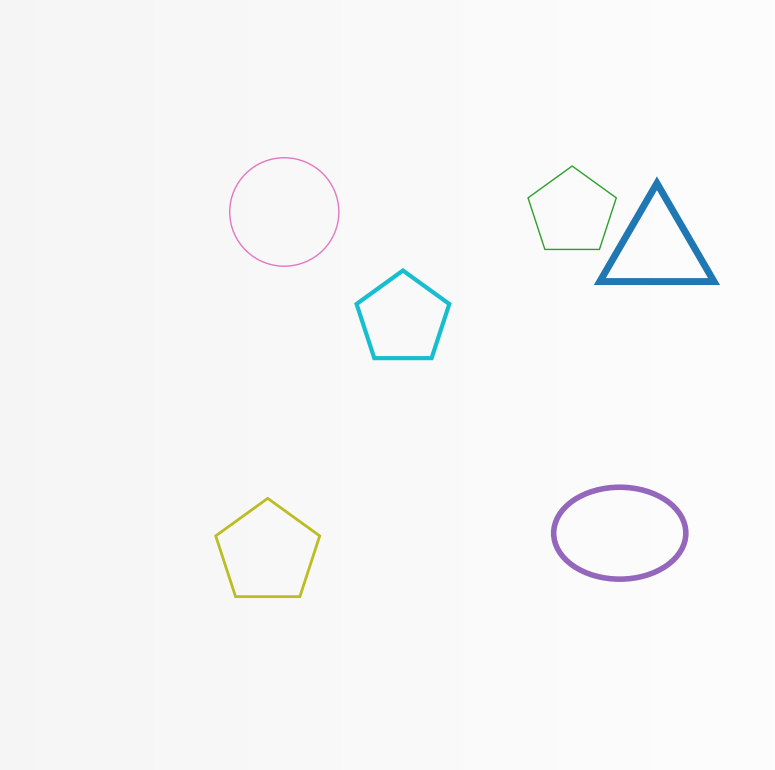[{"shape": "triangle", "thickness": 2.5, "radius": 0.43, "center": [0.848, 0.677]}, {"shape": "pentagon", "thickness": 0.5, "radius": 0.3, "center": [0.738, 0.725]}, {"shape": "oval", "thickness": 2, "radius": 0.43, "center": [0.8, 0.308]}, {"shape": "circle", "thickness": 0.5, "radius": 0.35, "center": [0.367, 0.725]}, {"shape": "pentagon", "thickness": 1, "radius": 0.35, "center": [0.345, 0.282]}, {"shape": "pentagon", "thickness": 1.5, "radius": 0.31, "center": [0.52, 0.586]}]